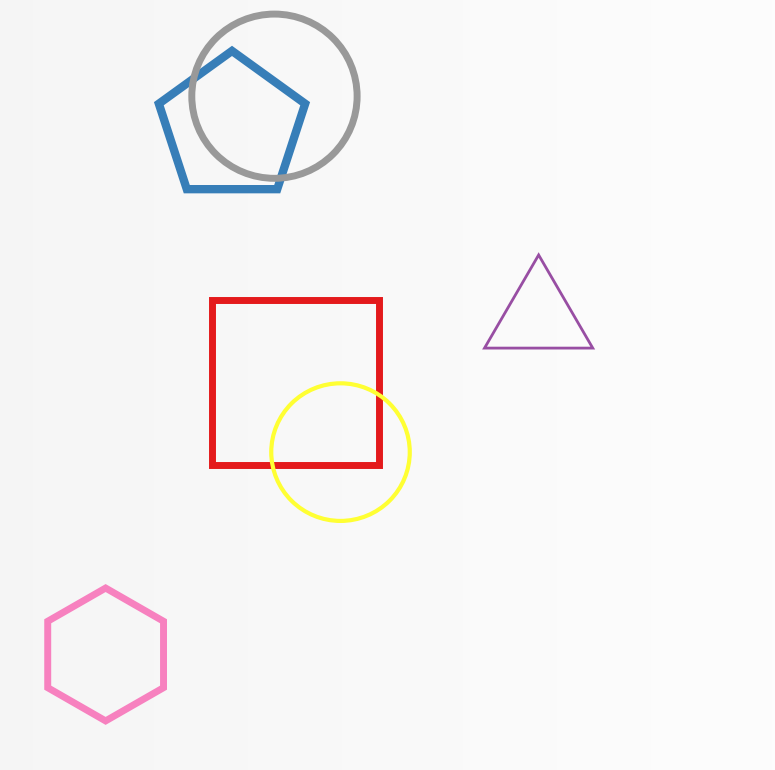[{"shape": "square", "thickness": 2.5, "radius": 0.54, "center": [0.382, 0.503]}, {"shape": "pentagon", "thickness": 3, "radius": 0.5, "center": [0.299, 0.835]}, {"shape": "triangle", "thickness": 1, "radius": 0.4, "center": [0.695, 0.588]}, {"shape": "circle", "thickness": 1.5, "radius": 0.45, "center": [0.439, 0.413]}, {"shape": "hexagon", "thickness": 2.5, "radius": 0.43, "center": [0.136, 0.15]}, {"shape": "circle", "thickness": 2.5, "radius": 0.53, "center": [0.354, 0.875]}]